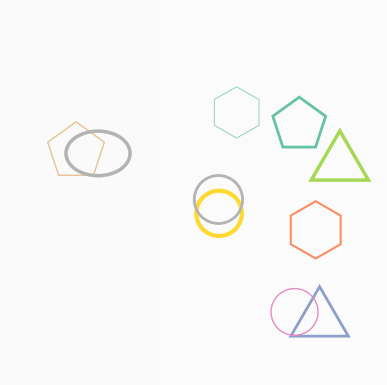[{"shape": "pentagon", "thickness": 2, "radius": 0.36, "center": [0.772, 0.676]}, {"shape": "hexagon", "thickness": 0.5, "radius": 0.33, "center": [0.611, 0.708]}, {"shape": "hexagon", "thickness": 1.5, "radius": 0.37, "center": [0.815, 0.403]}, {"shape": "triangle", "thickness": 2, "radius": 0.43, "center": [0.825, 0.17]}, {"shape": "circle", "thickness": 1, "radius": 0.3, "center": [0.76, 0.19]}, {"shape": "triangle", "thickness": 2.5, "radius": 0.43, "center": [0.877, 0.575]}, {"shape": "circle", "thickness": 3, "radius": 0.29, "center": [0.565, 0.446]}, {"shape": "pentagon", "thickness": 1, "radius": 0.38, "center": [0.196, 0.607]}, {"shape": "circle", "thickness": 2, "radius": 0.31, "center": [0.564, 0.482]}, {"shape": "oval", "thickness": 2.5, "radius": 0.41, "center": [0.253, 0.602]}]